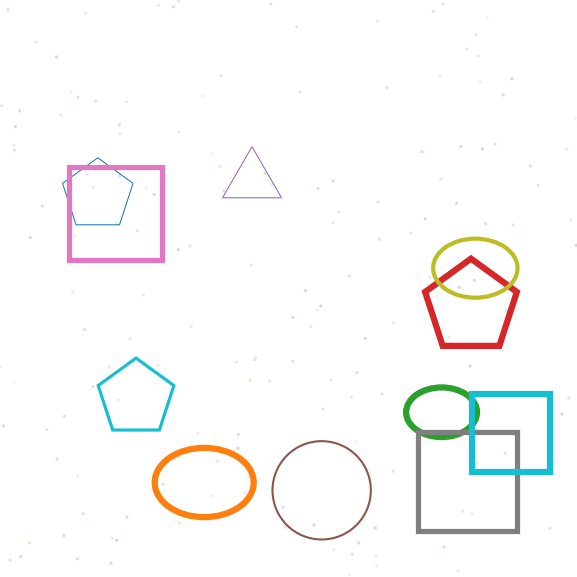[{"shape": "pentagon", "thickness": 0.5, "radius": 0.32, "center": [0.169, 0.662]}, {"shape": "oval", "thickness": 3, "radius": 0.43, "center": [0.354, 0.164]}, {"shape": "oval", "thickness": 3, "radius": 0.31, "center": [0.765, 0.285]}, {"shape": "pentagon", "thickness": 3, "radius": 0.42, "center": [0.816, 0.468]}, {"shape": "triangle", "thickness": 0.5, "radius": 0.29, "center": [0.436, 0.686]}, {"shape": "circle", "thickness": 1, "radius": 0.43, "center": [0.557, 0.15]}, {"shape": "square", "thickness": 2.5, "radius": 0.4, "center": [0.201, 0.629]}, {"shape": "square", "thickness": 2.5, "radius": 0.43, "center": [0.81, 0.165]}, {"shape": "oval", "thickness": 2, "radius": 0.37, "center": [0.823, 0.535]}, {"shape": "square", "thickness": 3, "radius": 0.34, "center": [0.885, 0.249]}, {"shape": "pentagon", "thickness": 1.5, "radius": 0.34, "center": [0.236, 0.31]}]